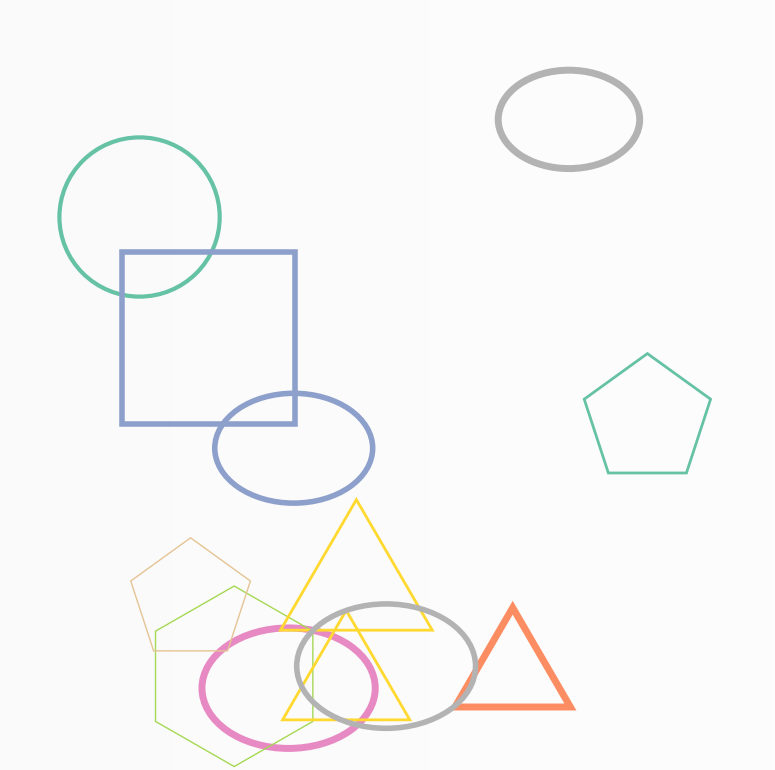[{"shape": "circle", "thickness": 1.5, "radius": 0.52, "center": [0.18, 0.718]}, {"shape": "pentagon", "thickness": 1, "radius": 0.43, "center": [0.835, 0.455]}, {"shape": "triangle", "thickness": 2.5, "radius": 0.43, "center": [0.662, 0.125]}, {"shape": "square", "thickness": 2, "radius": 0.56, "center": [0.269, 0.561]}, {"shape": "oval", "thickness": 2, "radius": 0.51, "center": [0.379, 0.418]}, {"shape": "oval", "thickness": 2.5, "radius": 0.56, "center": [0.372, 0.106]}, {"shape": "hexagon", "thickness": 0.5, "radius": 0.59, "center": [0.302, 0.122]}, {"shape": "triangle", "thickness": 1, "radius": 0.47, "center": [0.447, 0.113]}, {"shape": "triangle", "thickness": 1, "radius": 0.57, "center": [0.46, 0.238]}, {"shape": "pentagon", "thickness": 0.5, "radius": 0.41, "center": [0.246, 0.22]}, {"shape": "oval", "thickness": 2.5, "radius": 0.46, "center": [0.734, 0.845]}, {"shape": "oval", "thickness": 2, "radius": 0.58, "center": [0.498, 0.135]}]